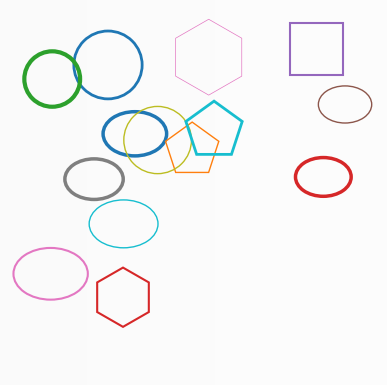[{"shape": "oval", "thickness": 2.5, "radius": 0.41, "center": [0.348, 0.652]}, {"shape": "circle", "thickness": 2, "radius": 0.44, "center": [0.279, 0.831]}, {"shape": "pentagon", "thickness": 1, "radius": 0.36, "center": [0.496, 0.611]}, {"shape": "circle", "thickness": 3, "radius": 0.36, "center": [0.135, 0.795]}, {"shape": "oval", "thickness": 2.5, "radius": 0.36, "center": [0.834, 0.54]}, {"shape": "hexagon", "thickness": 1.5, "radius": 0.38, "center": [0.317, 0.228]}, {"shape": "square", "thickness": 1.5, "radius": 0.34, "center": [0.817, 0.873]}, {"shape": "oval", "thickness": 1, "radius": 0.34, "center": [0.89, 0.729]}, {"shape": "oval", "thickness": 1.5, "radius": 0.48, "center": [0.131, 0.289]}, {"shape": "hexagon", "thickness": 0.5, "radius": 0.49, "center": [0.539, 0.851]}, {"shape": "oval", "thickness": 2.5, "radius": 0.38, "center": [0.243, 0.535]}, {"shape": "circle", "thickness": 1, "radius": 0.44, "center": [0.407, 0.636]}, {"shape": "oval", "thickness": 1, "radius": 0.44, "center": [0.319, 0.419]}, {"shape": "pentagon", "thickness": 2, "radius": 0.38, "center": [0.552, 0.661]}]